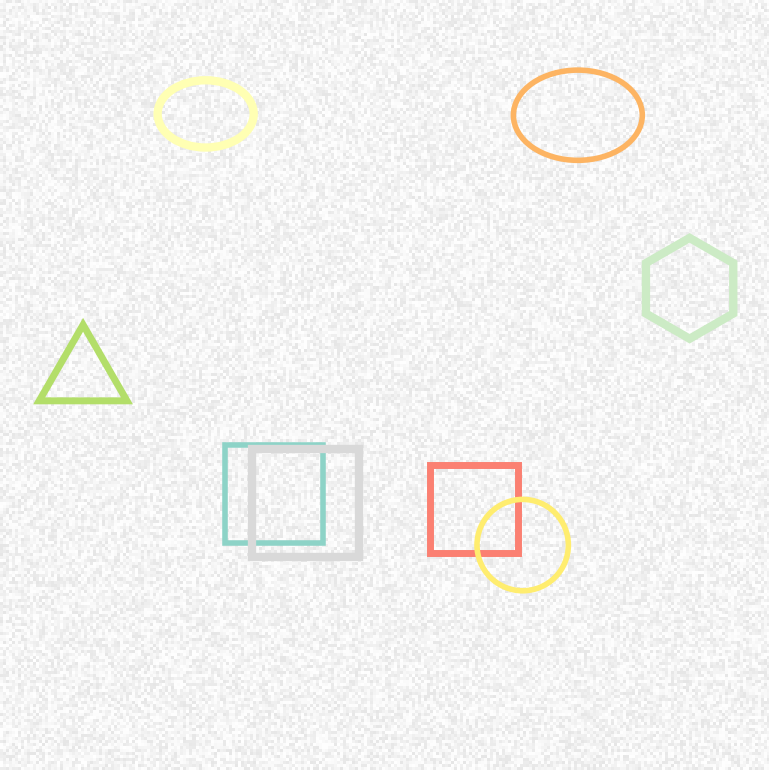[{"shape": "square", "thickness": 2, "radius": 0.32, "center": [0.356, 0.358]}, {"shape": "oval", "thickness": 3, "radius": 0.31, "center": [0.267, 0.852]}, {"shape": "square", "thickness": 2.5, "radius": 0.29, "center": [0.616, 0.339]}, {"shape": "oval", "thickness": 2, "radius": 0.42, "center": [0.75, 0.85]}, {"shape": "triangle", "thickness": 2.5, "radius": 0.33, "center": [0.108, 0.512]}, {"shape": "square", "thickness": 3, "radius": 0.35, "center": [0.397, 0.347]}, {"shape": "hexagon", "thickness": 3, "radius": 0.33, "center": [0.896, 0.626]}, {"shape": "circle", "thickness": 2, "radius": 0.3, "center": [0.679, 0.292]}]